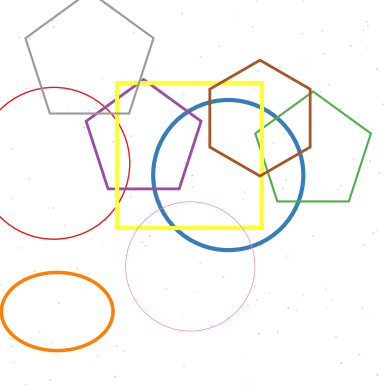[{"shape": "circle", "thickness": 1, "radius": 0.99, "center": [0.14, 0.576]}, {"shape": "circle", "thickness": 3, "radius": 0.97, "center": [0.593, 0.545]}, {"shape": "pentagon", "thickness": 1.5, "radius": 0.79, "center": [0.813, 0.605]}, {"shape": "pentagon", "thickness": 2, "radius": 0.79, "center": [0.373, 0.636]}, {"shape": "oval", "thickness": 2.5, "radius": 0.72, "center": [0.149, 0.191]}, {"shape": "square", "thickness": 3, "radius": 0.94, "center": [0.493, 0.596]}, {"shape": "hexagon", "thickness": 2, "radius": 0.75, "center": [0.675, 0.693]}, {"shape": "circle", "thickness": 0.5, "radius": 0.84, "center": [0.494, 0.308]}, {"shape": "pentagon", "thickness": 1.5, "radius": 0.87, "center": [0.232, 0.847]}]